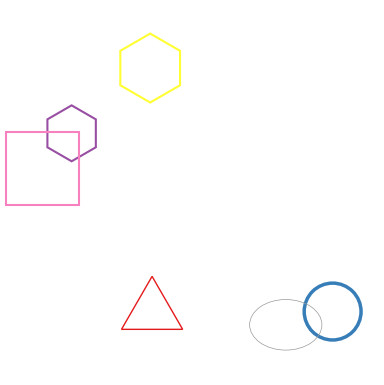[{"shape": "triangle", "thickness": 1, "radius": 0.46, "center": [0.395, 0.19]}, {"shape": "circle", "thickness": 2.5, "radius": 0.37, "center": [0.864, 0.191]}, {"shape": "hexagon", "thickness": 1.5, "radius": 0.36, "center": [0.186, 0.654]}, {"shape": "hexagon", "thickness": 1.5, "radius": 0.45, "center": [0.39, 0.823]}, {"shape": "square", "thickness": 1.5, "radius": 0.47, "center": [0.111, 0.562]}, {"shape": "oval", "thickness": 0.5, "radius": 0.47, "center": [0.742, 0.156]}]